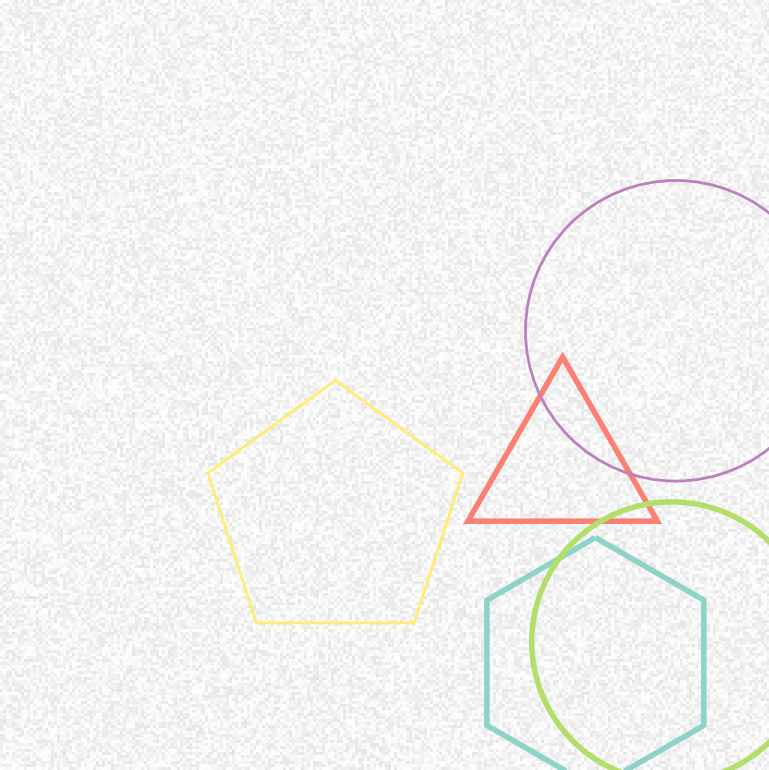[{"shape": "hexagon", "thickness": 2, "radius": 0.81, "center": [0.773, 0.139]}, {"shape": "triangle", "thickness": 2, "radius": 0.71, "center": [0.731, 0.394]}, {"shape": "circle", "thickness": 2, "radius": 0.91, "center": [0.872, 0.166]}, {"shape": "circle", "thickness": 1, "radius": 0.98, "center": [0.878, 0.57]}, {"shape": "pentagon", "thickness": 1, "radius": 0.87, "center": [0.435, 0.332]}]